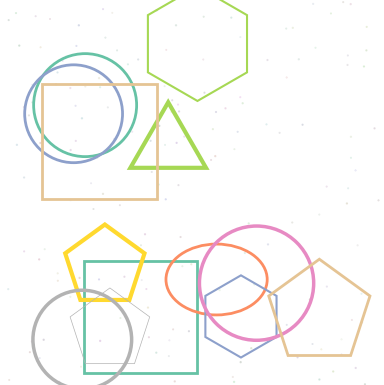[{"shape": "square", "thickness": 2, "radius": 0.73, "center": [0.364, 0.177]}, {"shape": "circle", "thickness": 2, "radius": 0.67, "center": [0.221, 0.727]}, {"shape": "oval", "thickness": 2, "radius": 0.66, "center": [0.563, 0.274]}, {"shape": "circle", "thickness": 2, "radius": 0.64, "center": [0.191, 0.705]}, {"shape": "hexagon", "thickness": 1.5, "radius": 0.53, "center": [0.626, 0.178]}, {"shape": "circle", "thickness": 2.5, "radius": 0.74, "center": [0.666, 0.265]}, {"shape": "hexagon", "thickness": 1.5, "radius": 0.74, "center": [0.513, 0.886]}, {"shape": "triangle", "thickness": 3, "radius": 0.57, "center": [0.437, 0.621]}, {"shape": "pentagon", "thickness": 3, "radius": 0.54, "center": [0.272, 0.309]}, {"shape": "square", "thickness": 2, "radius": 0.75, "center": [0.257, 0.631]}, {"shape": "pentagon", "thickness": 2, "radius": 0.69, "center": [0.829, 0.188]}, {"shape": "circle", "thickness": 2.5, "radius": 0.64, "center": [0.214, 0.118]}, {"shape": "pentagon", "thickness": 0.5, "radius": 0.54, "center": [0.285, 0.143]}]